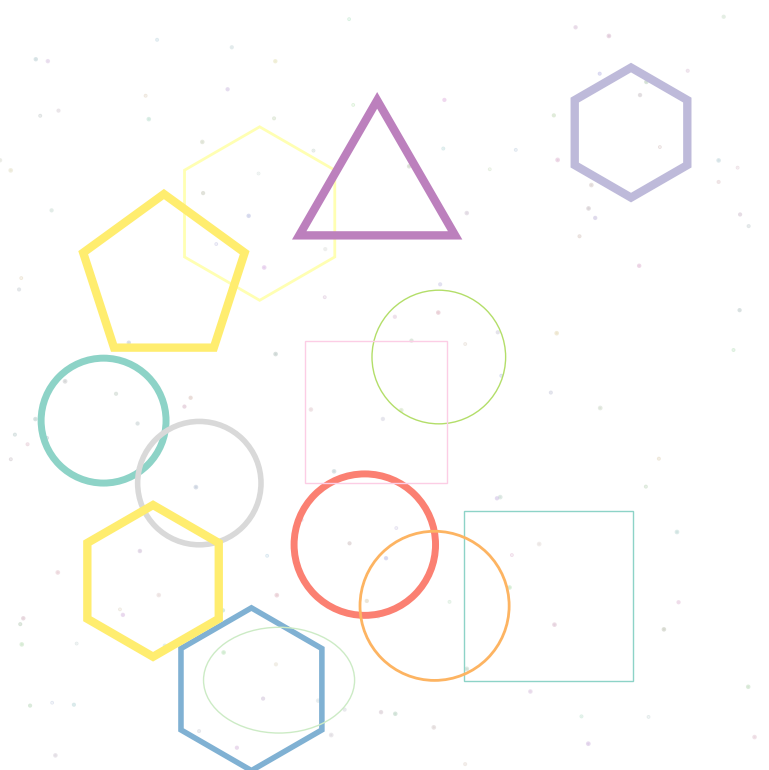[{"shape": "circle", "thickness": 2.5, "radius": 0.41, "center": [0.135, 0.454]}, {"shape": "square", "thickness": 0.5, "radius": 0.55, "center": [0.712, 0.226]}, {"shape": "hexagon", "thickness": 1, "radius": 0.56, "center": [0.337, 0.723]}, {"shape": "hexagon", "thickness": 3, "radius": 0.42, "center": [0.82, 0.828]}, {"shape": "circle", "thickness": 2.5, "radius": 0.46, "center": [0.474, 0.293]}, {"shape": "hexagon", "thickness": 2, "radius": 0.53, "center": [0.327, 0.105]}, {"shape": "circle", "thickness": 1, "radius": 0.48, "center": [0.564, 0.213]}, {"shape": "circle", "thickness": 0.5, "radius": 0.43, "center": [0.57, 0.536]}, {"shape": "square", "thickness": 0.5, "radius": 0.46, "center": [0.489, 0.465]}, {"shape": "circle", "thickness": 2, "radius": 0.4, "center": [0.259, 0.373]}, {"shape": "triangle", "thickness": 3, "radius": 0.58, "center": [0.49, 0.753]}, {"shape": "oval", "thickness": 0.5, "radius": 0.49, "center": [0.362, 0.117]}, {"shape": "pentagon", "thickness": 3, "radius": 0.55, "center": [0.213, 0.638]}, {"shape": "hexagon", "thickness": 3, "radius": 0.49, "center": [0.199, 0.246]}]